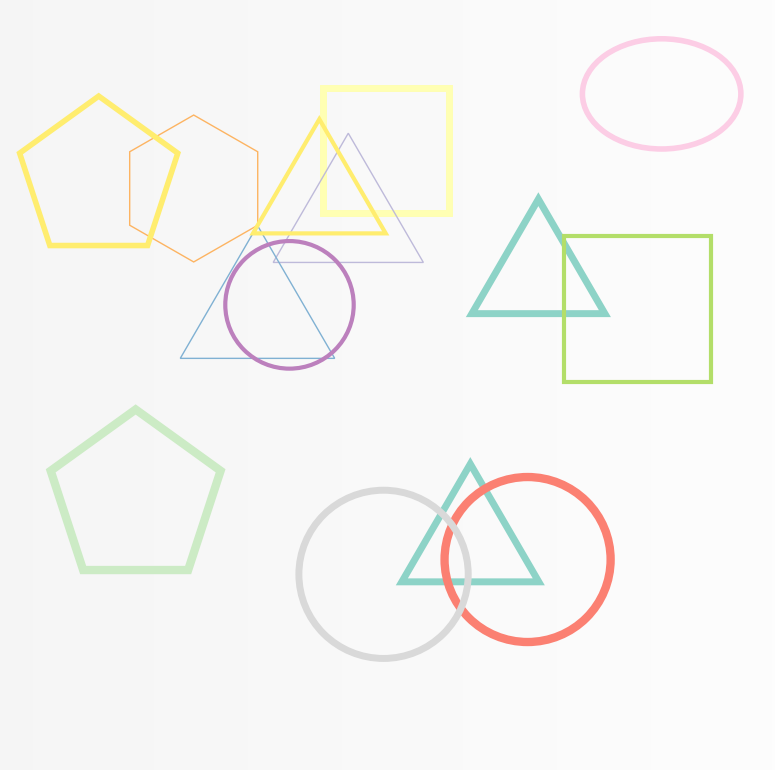[{"shape": "triangle", "thickness": 2.5, "radius": 0.51, "center": [0.607, 0.295]}, {"shape": "triangle", "thickness": 2.5, "radius": 0.5, "center": [0.695, 0.642]}, {"shape": "square", "thickness": 2.5, "radius": 0.41, "center": [0.498, 0.804]}, {"shape": "triangle", "thickness": 0.5, "radius": 0.56, "center": [0.449, 0.715]}, {"shape": "circle", "thickness": 3, "radius": 0.54, "center": [0.681, 0.273]}, {"shape": "triangle", "thickness": 0.5, "radius": 0.58, "center": [0.332, 0.592]}, {"shape": "hexagon", "thickness": 0.5, "radius": 0.48, "center": [0.25, 0.755]}, {"shape": "square", "thickness": 1.5, "radius": 0.47, "center": [0.822, 0.598]}, {"shape": "oval", "thickness": 2, "radius": 0.51, "center": [0.854, 0.878]}, {"shape": "circle", "thickness": 2.5, "radius": 0.55, "center": [0.495, 0.254]}, {"shape": "circle", "thickness": 1.5, "radius": 0.41, "center": [0.374, 0.604]}, {"shape": "pentagon", "thickness": 3, "radius": 0.58, "center": [0.175, 0.353]}, {"shape": "triangle", "thickness": 1.5, "radius": 0.49, "center": [0.412, 0.746]}, {"shape": "pentagon", "thickness": 2, "radius": 0.54, "center": [0.127, 0.768]}]